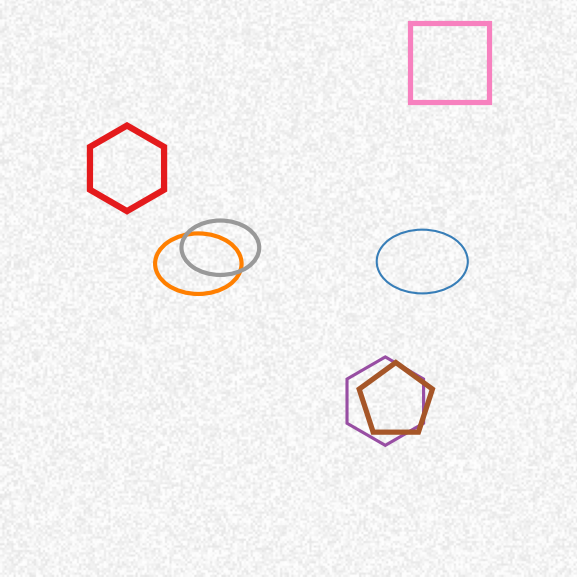[{"shape": "hexagon", "thickness": 3, "radius": 0.37, "center": [0.22, 0.708]}, {"shape": "oval", "thickness": 1, "radius": 0.39, "center": [0.731, 0.546]}, {"shape": "hexagon", "thickness": 1.5, "radius": 0.38, "center": [0.667, 0.304]}, {"shape": "oval", "thickness": 2, "radius": 0.37, "center": [0.343, 0.543]}, {"shape": "pentagon", "thickness": 2.5, "radius": 0.33, "center": [0.685, 0.305]}, {"shape": "square", "thickness": 2.5, "radius": 0.34, "center": [0.778, 0.891]}, {"shape": "oval", "thickness": 2, "radius": 0.34, "center": [0.382, 0.57]}]